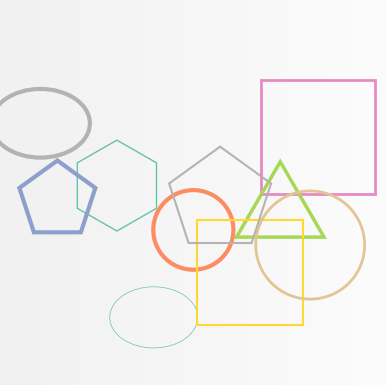[{"shape": "hexagon", "thickness": 1, "radius": 0.59, "center": [0.302, 0.518]}, {"shape": "oval", "thickness": 0.5, "radius": 0.57, "center": [0.397, 0.176]}, {"shape": "circle", "thickness": 3, "radius": 0.52, "center": [0.499, 0.403]}, {"shape": "pentagon", "thickness": 3, "radius": 0.52, "center": [0.148, 0.48]}, {"shape": "square", "thickness": 2, "radius": 0.74, "center": [0.821, 0.644]}, {"shape": "triangle", "thickness": 2.5, "radius": 0.65, "center": [0.723, 0.449]}, {"shape": "square", "thickness": 1.5, "radius": 0.68, "center": [0.645, 0.293]}, {"shape": "circle", "thickness": 2, "radius": 0.7, "center": [0.801, 0.364]}, {"shape": "oval", "thickness": 3, "radius": 0.64, "center": [0.104, 0.68]}, {"shape": "pentagon", "thickness": 1.5, "radius": 0.69, "center": [0.568, 0.481]}]